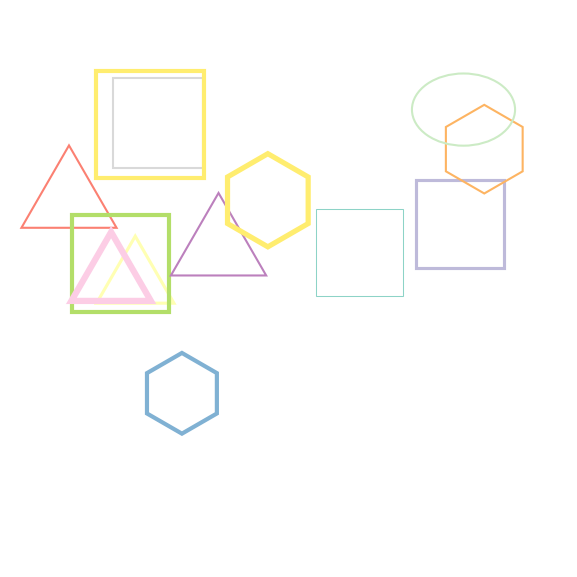[{"shape": "square", "thickness": 0.5, "radius": 0.38, "center": [0.623, 0.562]}, {"shape": "triangle", "thickness": 1.5, "radius": 0.39, "center": [0.234, 0.513]}, {"shape": "square", "thickness": 1.5, "radius": 0.38, "center": [0.796, 0.611]}, {"shape": "triangle", "thickness": 1, "radius": 0.48, "center": [0.119, 0.652]}, {"shape": "hexagon", "thickness": 2, "radius": 0.35, "center": [0.315, 0.318]}, {"shape": "hexagon", "thickness": 1, "radius": 0.38, "center": [0.839, 0.741]}, {"shape": "square", "thickness": 2, "radius": 0.42, "center": [0.208, 0.543]}, {"shape": "triangle", "thickness": 3, "radius": 0.4, "center": [0.192, 0.518]}, {"shape": "square", "thickness": 1, "radius": 0.39, "center": [0.274, 0.786]}, {"shape": "triangle", "thickness": 1, "radius": 0.48, "center": [0.378, 0.57]}, {"shape": "oval", "thickness": 1, "radius": 0.45, "center": [0.803, 0.809]}, {"shape": "square", "thickness": 2, "radius": 0.46, "center": [0.26, 0.783]}, {"shape": "hexagon", "thickness": 2.5, "radius": 0.4, "center": [0.464, 0.652]}]